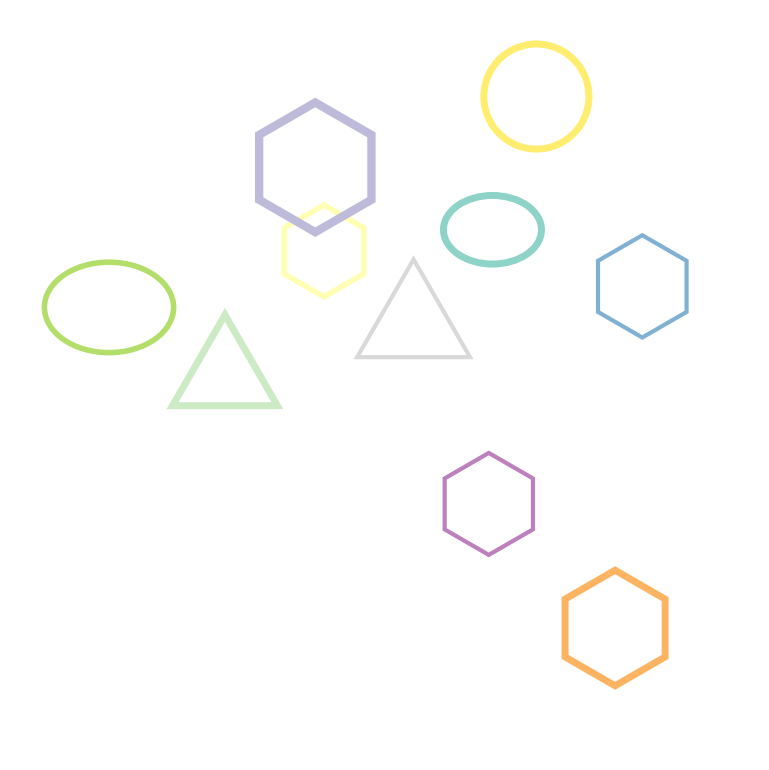[{"shape": "oval", "thickness": 2.5, "radius": 0.32, "center": [0.64, 0.702]}, {"shape": "hexagon", "thickness": 2, "radius": 0.3, "center": [0.421, 0.674]}, {"shape": "hexagon", "thickness": 3, "radius": 0.42, "center": [0.409, 0.783]}, {"shape": "hexagon", "thickness": 1.5, "radius": 0.33, "center": [0.834, 0.628]}, {"shape": "hexagon", "thickness": 2.5, "radius": 0.38, "center": [0.799, 0.184]}, {"shape": "oval", "thickness": 2, "radius": 0.42, "center": [0.142, 0.601]}, {"shape": "triangle", "thickness": 1.5, "radius": 0.42, "center": [0.537, 0.578]}, {"shape": "hexagon", "thickness": 1.5, "radius": 0.33, "center": [0.635, 0.346]}, {"shape": "triangle", "thickness": 2.5, "radius": 0.39, "center": [0.292, 0.512]}, {"shape": "circle", "thickness": 2.5, "radius": 0.34, "center": [0.697, 0.875]}]